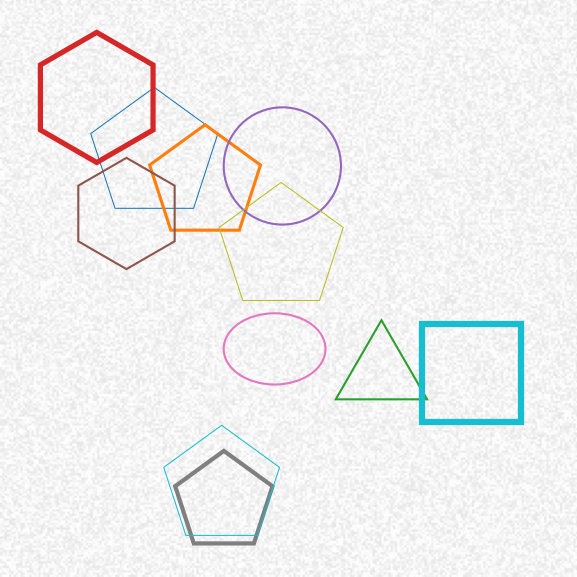[{"shape": "pentagon", "thickness": 0.5, "radius": 0.58, "center": [0.267, 0.732]}, {"shape": "pentagon", "thickness": 1.5, "radius": 0.5, "center": [0.355, 0.682]}, {"shape": "triangle", "thickness": 1, "radius": 0.46, "center": [0.66, 0.353]}, {"shape": "hexagon", "thickness": 2.5, "radius": 0.56, "center": [0.167, 0.83]}, {"shape": "circle", "thickness": 1, "radius": 0.51, "center": [0.489, 0.712]}, {"shape": "hexagon", "thickness": 1, "radius": 0.48, "center": [0.219, 0.629]}, {"shape": "oval", "thickness": 1, "radius": 0.44, "center": [0.475, 0.395]}, {"shape": "pentagon", "thickness": 2, "radius": 0.44, "center": [0.388, 0.13]}, {"shape": "pentagon", "thickness": 0.5, "radius": 0.57, "center": [0.487, 0.57]}, {"shape": "square", "thickness": 3, "radius": 0.43, "center": [0.817, 0.353]}, {"shape": "pentagon", "thickness": 0.5, "radius": 0.53, "center": [0.384, 0.157]}]